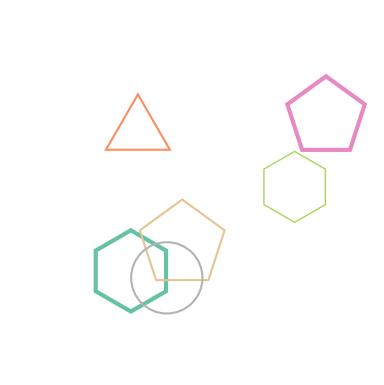[{"shape": "hexagon", "thickness": 3, "radius": 0.53, "center": [0.34, 0.296]}, {"shape": "triangle", "thickness": 1.5, "radius": 0.48, "center": [0.358, 0.659]}, {"shape": "pentagon", "thickness": 3, "radius": 0.53, "center": [0.847, 0.696]}, {"shape": "hexagon", "thickness": 1, "radius": 0.46, "center": [0.765, 0.515]}, {"shape": "pentagon", "thickness": 1.5, "radius": 0.58, "center": [0.473, 0.366]}, {"shape": "circle", "thickness": 1.5, "radius": 0.46, "center": [0.433, 0.278]}]